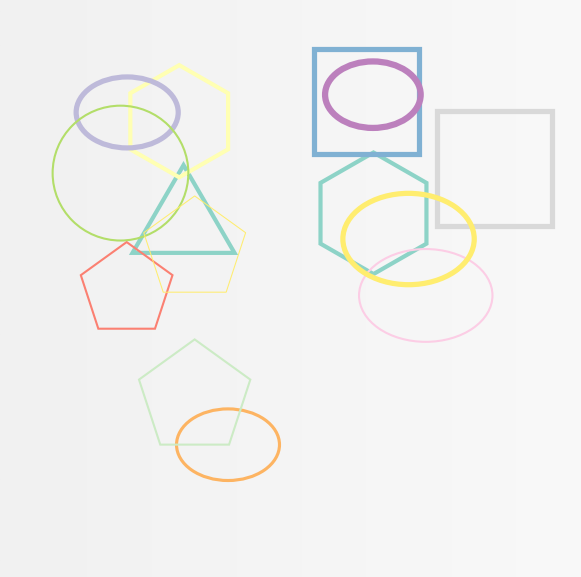[{"shape": "triangle", "thickness": 2, "radius": 0.51, "center": [0.316, 0.612]}, {"shape": "hexagon", "thickness": 2, "radius": 0.53, "center": [0.643, 0.63]}, {"shape": "hexagon", "thickness": 2, "radius": 0.49, "center": [0.308, 0.789]}, {"shape": "oval", "thickness": 2.5, "radius": 0.44, "center": [0.219, 0.804]}, {"shape": "pentagon", "thickness": 1, "radius": 0.41, "center": [0.218, 0.497]}, {"shape": "square", "thickness": 2.5, "radius": 0.45, "center": [0.631, 0.823]}, {"shape": "oval", "thickness": 1.5, "radius": 0.44, "center": [0.392, 0.229]}, {"shape": "circle", "thickness": 1, "radius": 0.58, "center": [0.207, 0.699]}, {"shape": "oval", "thickness": 1, "radius": 0.57, "center": [0.732, 0.488]}, {"shape": "square", "thickness": 2.5, "radius": 0.5, "center": [0.851, 0.707]}, {"shape": "oval", "thickness": 3, "radius": 0.41, "center": [0.642, 0.835]}, {"shape": "pentagon", "thickness": 1, "radius": 0.5, "center": [0.335, 0.311]}, {"shape": "oval", "thickness": 2.5, "radius": 0.56, "center": [0.703, 0.585]}, {"shape": "pentagon", "thickness": 0.5, "radius": 0.46, "center": [0.335, 0.568]}]